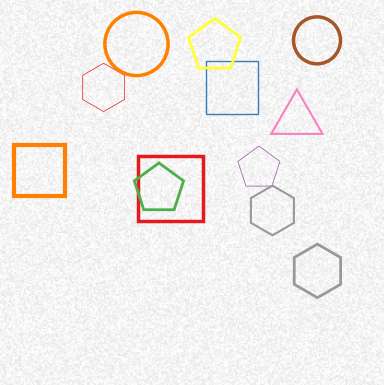[{"shape": "hexagon", "thickness": 0.5, "radius": 0.31, "center": [0.269, 0.773]}, {"shape": "square", "thickness": 2.5, "radius": 0.43, "center": [0.443, 0.511]}, {"shape": "square", "thickness": 1, "radius": 0.34, "center": [0.603, 0.774]}, {"shape": "pentagon", "thickness": 2, "radius": 0.34, "center": [0.413, 0.51]}, {"shape": "pentagon", "thickness": 0.5, "radius": 0.29, "center": [0.672, 0.563]}, {"shape": "circle", "thickness": 2.5, "radius": 0.41, "center": [0.355, 0.886]}, {"shape": "square", "thickness": 3, "radius": 0.33, "center": [0.104, 0.558]}, {"shape": "pentagon", "thickness": 2, "radius": 0.36, "center": [0.557, 0.881]}, {"shape": "circle", "thickness": 2.5, "radius": 0.31, "center": [0.823, 0.895]}, {"shape": "triangle", "thickness": 1.5, "radius": 0.38, "center": [0.771, 0.691]}, {"shape": "hexagon", "thickness": 1.5, "radius": 0.32, "center": [0.708, 0.453]}, {"shape": "hexagon", "thickness": 2, "radius": 0.35, "center": [0.824, 0.296]}]